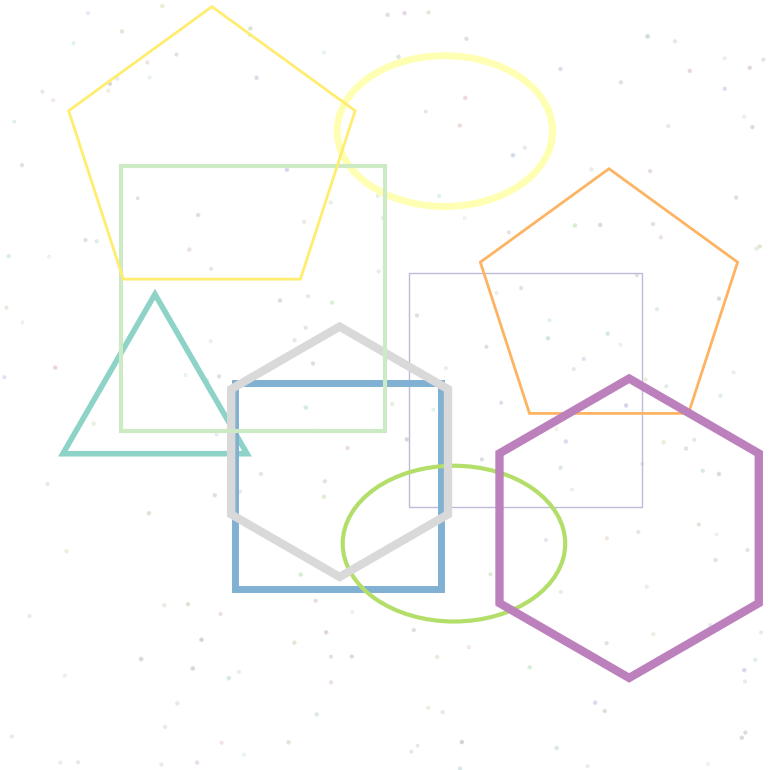[{"shape": "triangle", "thickness": 2, "radius": 0.69, "center": [0.201, 0.48]}, {"shape": "oval", "thickness": 2.5, "radius": 0.7, "center": [0.578, 0.83]}, {"shape": "square", "thickness": 0.5, "radius": 0.76, "center": [0.682, 0.493]}, {"shape": "square", "thickness": 2.5, "radius": 0.67, "center": [0.438, 0.368]}, {"shape": "pentagon", "thickness": 1, "radius": 0.88, "center": [0.791, 0.605]}, {"shape": "oval", "thickness": 1.5, "radius": 0.72, "center": [0.59, 0.294]}, {"shape": "hexagon", "thickness": 3, "radius": 0.81, "center": [0.441, 0.413]}, {"shape": "hexagon", "thickness": 3, "radius": 0.97, "center": [0.817, 0.314]}, {"shape": "square", "thickness": 1.5, "radius": 0.86, "center": [0.329, 0.612]}, {"shape": "pentagon", "thickness": 1, "radius": 0.98, "center": [0.275, 0.796]}]